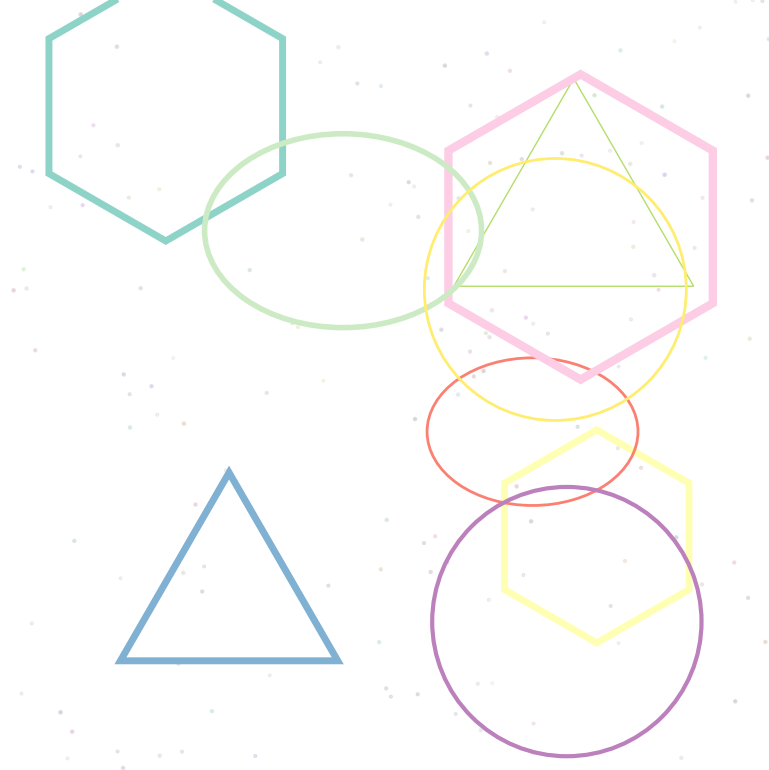[{"shape": "hexagon", "thickness": 2.5, "radius": 0.88, "center": [0.215, 0.862]}, {"shape": "hexagon", "thickness": 2.5, "radius": 0.69, "center": [0.775, 0.303]}, {"shape": "oval", "thickness": 1, "radius": 0.68, "center": [0.692, 0.439]}, {"shape": "triangle", "thickness": 2.5, "radius": 0.81, "center": [0.297, 0.223]}, {"shape": "triangle", "thickness": 0.5, "radius": 0.9, "center": [0.745, 0.718]}, {"shape": "hexagon", "thickness": 3, "radius": 0.99, "center": [0.754, 0.705]}, {"shape": "circle", "thickness": 1.5, "radius": 0.87, "center": [0.736, 0.193]}, {"shape": "oval", "thickness": 2, "radius": 0.9, "center": [0.446, 0.7]}, {"shape": "circle", "thickness": 1, "radius": 0.85, "center": [0.721, 0.624]}]